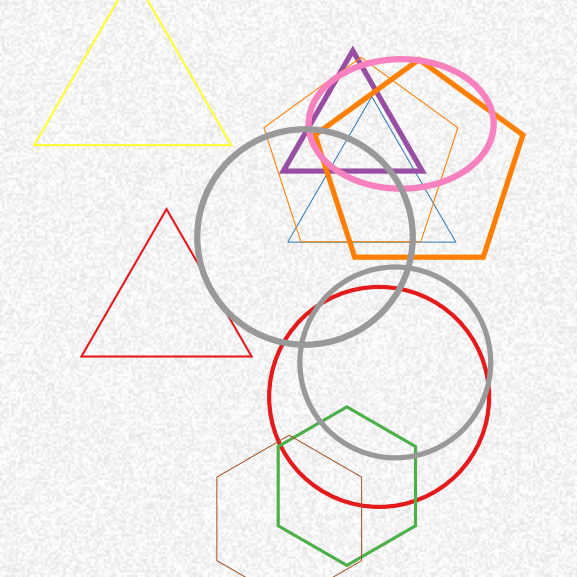[{"shape": "triangle", "thickness": 1, "radius": 0.85, "center": [0.288, 0.467]}, {"shape": "circle", "thickness": 2, "radius": 0.95, "center": [0.657, 0.312]}, {"shape": "triangle", "thickness": 0.5, "radius": 0.84, "center": [0.644, 0.664]}, {"shape": "hexagon", "thickness": 1.5, "radius": 0.69, "center": [0.601, 0.157]}, {"shape": "triangle", "thickness": 2.5, "radius": 0.69, "center": [0.611, 0.772]}, {"shape": "pentagon", "thickness": 0.5, "radius": 0.88, "center": [0.625, 0.723]}, {"shape": "pentagon", "thickness": 2.5, "radius": 0.95, "center": [0.726, 0.707]}, {"shape": "triangle", "thickness": 1, "radius": 0.98, "center": [0.23, 0.846]}, {"shape": "hexagon", "thickness": 0.5, "radius": 0.72, "center": [0.501, 0.101]}, {"shape": "oval", "thickness": 3, "radius": 0.8, "center": [0.695, 0.785]}, {"shape": "circle", "thickness": 3, "radius": 0.93, "center": [0.528, 0.589]}, {"shape": "circle", "thickness": 2.5, "radius": 0.83, "center": [0.684, 0.372]}]